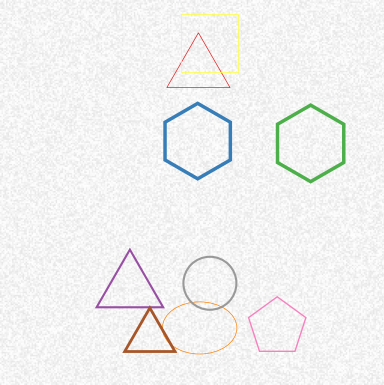[{"shape": "triangle", "thickness": 0.5, "radius": 0.47, "center": [0.515, 0.82]}, {"shape": "hexagon", "thickness": 2.5, "radius": 0.49, "center": [0.513, 0.634]}, {"shape": "hexagon", "thickness": 2.5, "radius": 0.5, "center": [0.807, 0.628]}, {"shape": "triangle", "thickness": 1.5, "radius": 0.5, "center": [0.337, 0.252]}, {"shape": "oval", "thickness": 0.5, "radius": 0.48, "center": [0.519, 0.148]}, {"shape": "square", "thickness": 0.5, "radius": 0.38, "center": [0.544, 0.887]}, {"shape": "triangle", "thickness": 2, "radius": 0.38, "center": [0.389, 0.125]}, {"shape": "pentagon", "thickness": 1, "radius": 0.39, "center": [0.72, 0.151]}, {"shape": "circle", "thickness": 1.5, "radius": 0.34, "center": [0.545, 0.264]}]